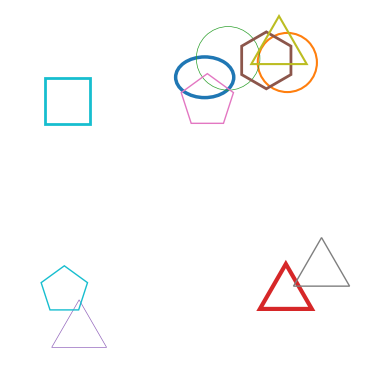[{"shape": "oval", "thickness": 2.5, "radius": 0.38, "center": [0.532, 0.799]}, {"shape": "circle", "thickness": 1.5, "radius": 0.38, "center": [0.746, 0.838]}, {"shape": "circle", "thickness": 0.5, "radius": 0.41, "center": [0.592, 0.848]}, {"shape": "triangle", "thickness": 3, "radius": 0.39, "center": [0.742, 0.237]}, {"shape": "triangle", "thickness": 0.5, "radius": 0.41, "center": [0.206, 0.139]}, {"shape": "hexagon", "thickness": 2, "radius": 0.37, "center": [0.692, 0.843]}, {"shape": "pentagon", "thickness": 1, "radius": 0.36, "center": [0.539, 0.737]}, {"shape": "triangle", "thickness": 1, "radius": 0.42, "center": [0.835, 0.299]}, {"shape": "triangle", "thickness": 1.5, "radius": 0.42, "center": [0.725, 0.875]}, {"shape": "square", "thickness": 2, "radius": 0.29, "center": [0.175, 0.738]}, {"shape": "pentagon", "thickness": 1, "radius": 0.32, "center": [0.167, 0.246]}]